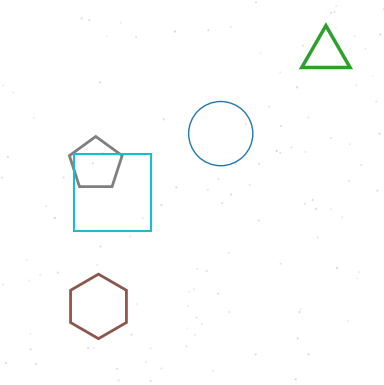[{"shape": "circle", "thickness": 1, "radius": 0.42, "center": [0.573, 0.653]}, {"shape": "triangle", "thickness": 2.5, "radius": 0.36, "center": [0.847, 0.861]}, {"shape": "hexagon", "thickness": 2, "radius": 0.42, "center": [0.256, 0.204]}, {"shape": "pentagon", "thickness": 2, "radius": 0.36, "center": [0.249, 0.573]}, {"shape": "square", "thickness": 1.5, "radius": 0.5, "center": [0.293, 0.501]}]